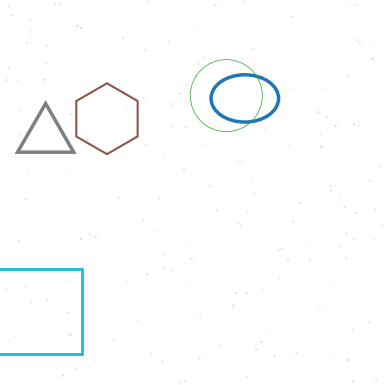[{"shape": "oval", "thickness": 2.5, "radius": 0.44, "center": [0.636, 0.744]}, {"shape": "circle", "thickness": 0.5, "radius": 0.47, "center": [0.588, 0.752]}, {"shape": "hexagon", "thickness": 1.5, "radius": 0.46, "center": [0.278, 0.692]}, {"shape": "triangle", "thickness": 2.5, "radius": 0.42, "center": [0.118, 0.647]}, {"shape": "square", "thickness": 2, "radius": 0.55, "center": [0.102, 0.19]}]